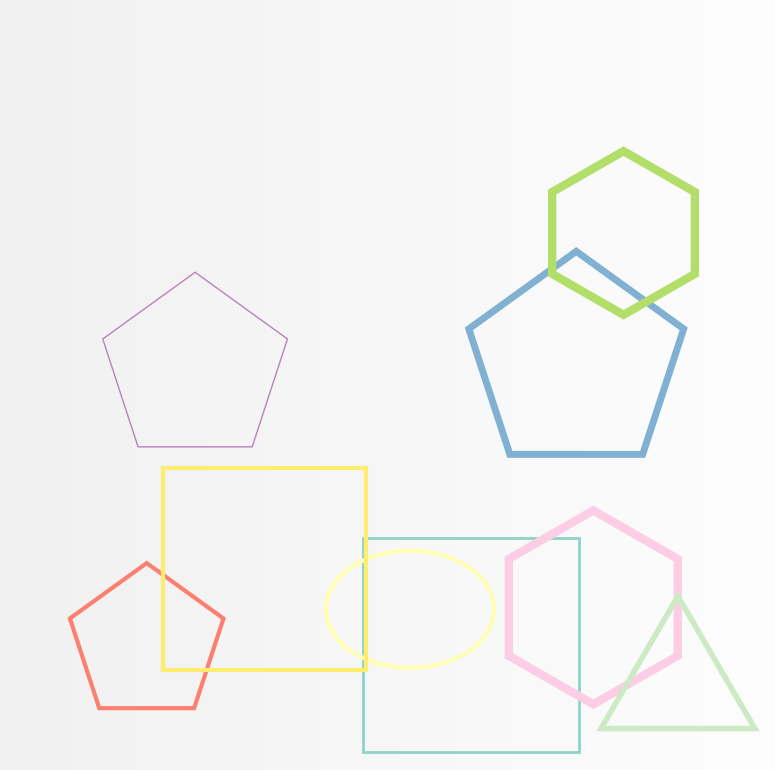[{"shape": "square", "thickness": 1, "radius": 0.69, "center": [0.608, 0.162]}, {"shape": "oval", "thickness": 1.5, "radius": 0.54, "center": [0.529, 0.209]}, {"shape": "pentagon", "thickness": 1.5, "radius": 0.52, "center": [0.189, 0.165]}, {"shape": "pentagon", "thickness": 2.5, "radius": 0.73, "center": [0.744, 0.528]}, {"shape": "hexagon", "thickness": 3, "radius": 0.53, "center": [0.805, 0.697]}, {"shape": "hexagon", "thickness": 3, "radius": 0.63, "center": [0.766, 0.211]}, {"shape": "pentagon", "thickness": 0.5, "radius": 0.63, "center": [0.252, 0.521]}, {"shape": "triangle", "thickness": 2, "radius": 0.57, "center": [0.875, 0.111]}, {"shape": "square", "thickness": 1.5, "radius": 0.66, "center": [0.341, 0.261]}]